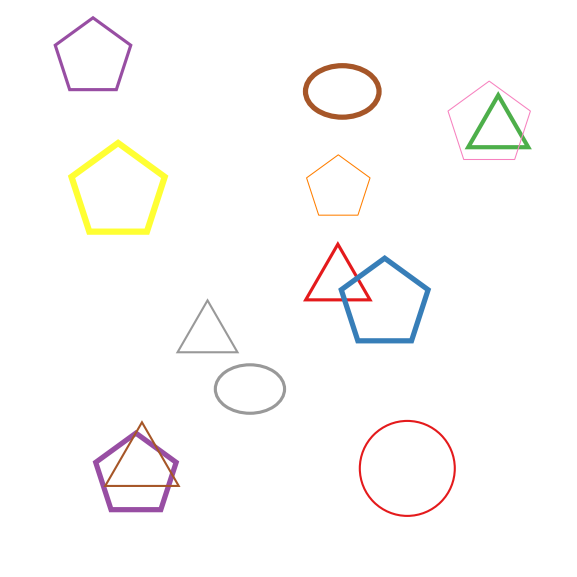[{"shape": "triangle", "thickness": 1.5, "radius": 0.32, "center": [0.585, 0.512]}, {"shape": "circle", "thickness": 1, "radius": 0.41, "center": [0.705, 0.188]}, {"shape": "pentagon", "thickness": 2.5, "radius": 0.4, "center": [0.666, 0.473]}, {"shape": "triangle", "thickness": 2, "radius": 0.3, "center": [0.863, 0.774]}, {"shape": "pentagon", "thickness": 2.5, "radius": 0.37, "center": [0.235, 0.176]}, {"shape": "pentagon", "thickness": 1.5, "radius": 0.34, "center": [0.161, 0.9]}, {"shape": "pentagon", "thickness": 0.5, "radius": 0.29, "center": [0.586, 0.673]}, {"shape": "pentagon", "thickness": 3, "radius": 0.42, "center": [0.205, 0.667]}, {"shape": "oval", "thickness": 2.5, "radius": 0.32, "center": [0.593, 0.841]}, {"shape": "triangle", "thickness": 1, "radius": 0.37, "center": [0.246, 0.194]}, {"shape": "pentagon", "thickness": 0.5, "radius": 0.38, "center": [0.847, 0.784]}, {"shape": "oval", "thickness": 1.5, "radius": 0.3, "center": [0.433, 0.325]}, {"shape": "triangle", "thickness": 1, "radius": 0.3, "center": [0.359, 0.419]}]